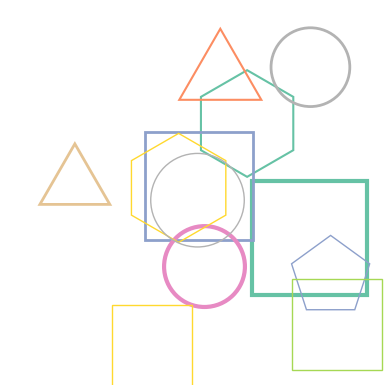[{"shape": "hexagon", "thickness": 1.5, "radius": 0.69, "center": [0.642, 0.679]}, {"shape": "square", "thickness": 3, "radius": 0.74, "center": [0.804, 0.382]}, {"shape": "triangle", "thickness": 1.5, "radius": 0.61, "center": [0.572, 0.802]}, {"shape": "square", "thickness": 2, "radius": 0.7, "center": [0.517, 0.517]}, {"shape": "pentagon", "thickness": 1, "radius": 0.53, "center": [0.859, 0.282]}, {"shape": "circle", "thickness": 3, "radius": 0.52, "center": [0.531, 0.308]}, {"shape": "square", "thickness": 1, "radius": 0.59, "center": [0.875, 0.157]}, {"shape": "hexagon", "thickness": 1, "radius": 0.71, "center": [0.464, 0.512]}, {"shape": "square", "thickness": 1, "radius": 0.52, "center": [0.395, 0.103]}, {"shape": "triangle", "thickness": 2, "radius": 0.52, "center": [0.194, 0.522]}, {"shape": "circle", "thickness": 2, "radius": 0.51, "center": [0.806, 0.826]}, {"shape": "circle", "thickness": 1, "radius": 0.61, "center": [0.513, 0.48]}]